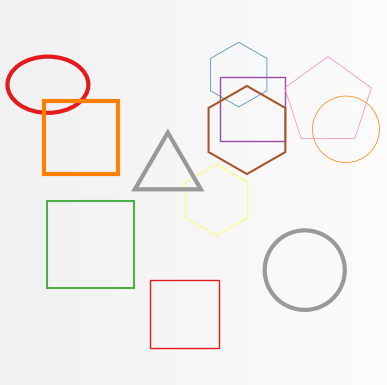[{"shape": "square", "thickness": 1, "radius": 0.44, "center": [0.477, 0.184]}, {"shape": "oval", "thickness": 3, "radius": 0.52, "center": [0.124, 0.78]}, {"shape": "hexagon", "thickness": 0.5, "radius": 0.42, "center": [0.616, 0.806]}, {"shape": "square", "thickness": 1.5, "radius": 0.56, "center": [0.234, 0.365]}, {"shape": "square", "thickness": 1, "radius": 0.42, "center": [0.652, 0.716]}, {"shape": "square", "thickness": 3, "radius": 0.48, "center": [0.21, 0.642]}, {"shape": "circle", "thickness": 0.5, "radius": 0.43, "center": [0.893, 0.664]}, {"shape": "hexagon", "thickness": 0.5, "radius": 0.46, "center": [0.559, 0.481]}, {"shape": "hexagon", "thickness": 1.5, "radius": 0.57, "center": [0.637, 0.662]}, {"shape": "pentagon", "thickness": 0.5, "radius": 0.59, "center": [0.846, 0.735]}, {"shape": "triangle", "thickness": 3, "radius": 0.49, "center": [0.433, 0.557]}, {"shape": "circle", "thickness": 3, "radius": 0.52, "center": [0.786, 0.298]}]